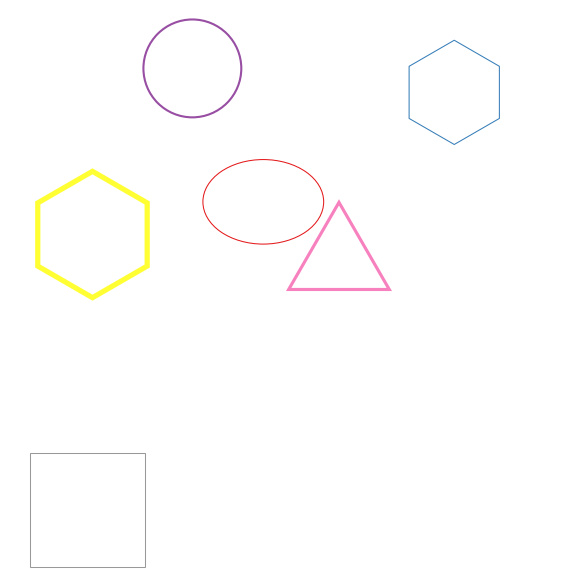[{"shape": "oval", "thickness": 0.5, "radius": 0.52, "center": [0.456, 0.65]}, {"shape": "hexagon", "thickness": 0.5, "radius": 0.45, "center": [0.787, 0.839]}, {"shape": "circle", "thickness": 1, "radius": 0.42, "center": [0.333, 0.881]}, {"shape": "hexagon", "thickness": 2.5, "radius": 0.55, "center": [0.16, 0.593]}, {"shape": "triangle", "thickness": 1.5, "radius": 0.5, "center": [0.587, 0.548]}, {"shape": "square", "thickness": 0.5, "radius": 0.5, "center": [0.151, 0.116]}]